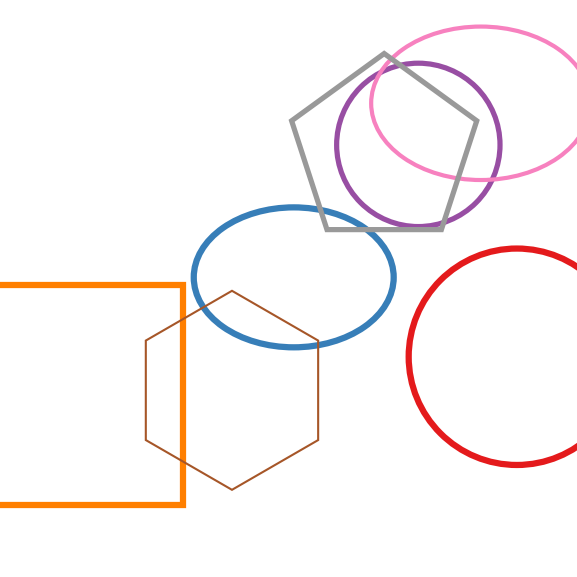[{"shape": "circle", "thickness": 3, "radius": 0.94, "center": [0.895, 0.381]}, {"shape": "oval", "thickness": 3, "radius": 0.87, "center": [0.509, 0.519]}, {"shape": "circle", "thickness": 2.5, "radius": 0.71, "center": [0.724, 0.748]}, {"shape": "square", "thickness": 3, "radius": 0.95, "center": [0.126, 0.316]}, {"shape": "hexagon", "thickness": 1, "radius": 0.86, "center": [0.402, 0.323]}, {"shape": "oval", "thickness": 2, "radius": 0.95, "center": [0.833, 0.82]}, {"shape": "pentagon", "thickness": 2.5, "radius": 0.84, "center": [0.665, 0.738]}]